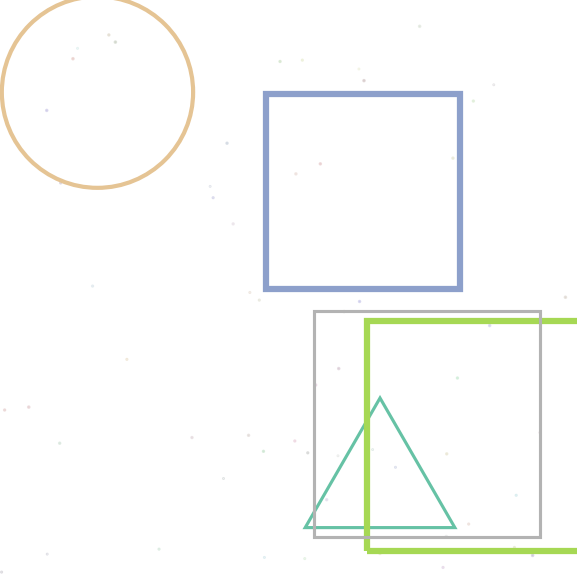[{"shape": "triangle", "thickness": 1.5, "radius": 0.75, "center": [0.658, 0.16]}, {"shape": "square", "thickness": 3, "radius": 0.84, "center": [0.629, 0.668]}, {"shape": "square", "thickness": 3, "radius": 1.0, "center": [0.834, 0.244]}, {"shape": "circle", "thickness": 2, "radius": 0.83, "center": [0.169, 0.84]}, {"shape": "square", "thickness": 1.5, "radius": 0.98, "center": [0.739, 0.265]}]